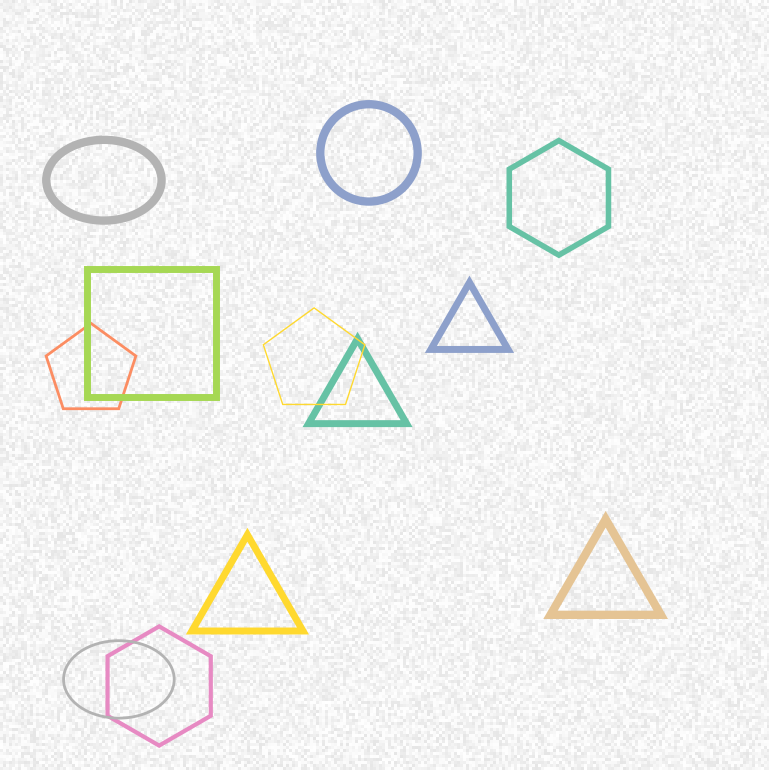[{"shape": "hexagon", "thickness": 2, "radius": 0.37, "center": [0.726, 0.743]}, {"shape": "triangle", "thickness": 2.5, "radius": 0.37, "center": [0.464, 0.487]}, {"shape": "pentagon", "thickness": 1, "radius": 0.31, "center": [0.118, 0.519]}, {"shape": "triangle", "thickness": 2.5, "radius": 0.29, "center": [0.61, 0.575]}, {"shape": "circle", "thickness": 3, "radius": 0.32, "center": [0.479, 0.801]}, {"shape": "hexagon", "thickness": 1.5, "radius": 0.39, "center": [0.207, 0.109]}, {"shape": "square", "thickness": 2.5, "radius": 0.42, "center": [0.197, 0.568]}, {"shape": "pentagon", "thickness": 0.5, "radius": 0.35, "center": [0.408, 0.531]}, {"shape": "triangle", "thickness": 2.5, "radius": 0.42, "center": [0.321, 0.222]}, {"shape": "triangle", "thickness": 3, "radius": 0.41, "center": [0.787, 0.243]}, {"shape": "oval", "thickness": 3, "radius": 0.37, "center": [0.135, 0.766]}, {"shape": "oval", "thickness": 1, "radius": 0.36, "center": [0.154, 0.118]}]